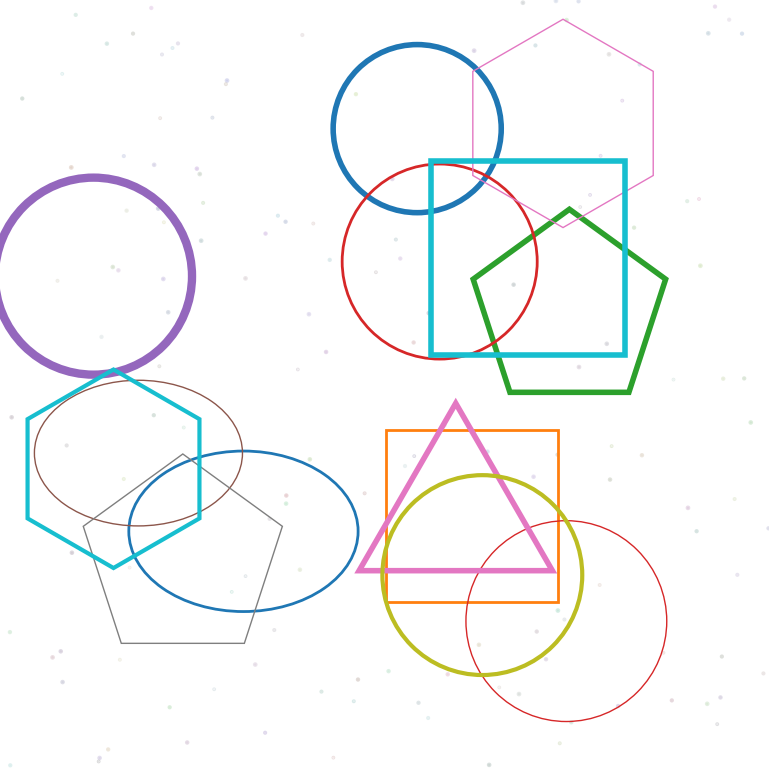[{"shape": "oval", "thickness": 1, "radius": 0.74, "center": [0.316, 0.31]}, {"shape": "circle", "thickness": 2, "radius": 0.55, "center": [0.542, 0.833]}, {"shape": "square", "thickness": 1, "radius": 0.56, "center": [0.613, 0.33]}, {"shape": "pentagon", "thickness": 2, "radius": 0.66, "center": [0.739, 0.597]}, {"shape": "circle", "thickness": 1, "radius": 0.63, "center": [0.571, 0.66]}, {"shape": "circle", "thickness": 0.5, "radius": 0.65, "center": [0.736, 0.193]}, {"shape": "circle", "thickness": 3, "radius": 0.64, "center": [0.121, 0.641]}, {"shape": "oval", "thickness": 0.5, "radius": 0.68, "center": [0.18, 0.412]}, {"shape": "triangle", "thickness": 2, "radius": 0.72, "center": [0.592, 0.331]}, {"shape": "hexagon", "thickness": 0.5, "radius": 0.68, "center": [0.731, 0.84]}, {"shape": "pentagon", "thickness": 0.5, "radius": 0.68, "center": [0.237, 0.274]}, {"shape": "circle", "thickness": 1.5, "radius": 0.65, "center": [0.626, 0.253]}, {"shape": "square", "thickness": 2, "radius": 0.63, "center": [0.686, 0.665]}, {"shape": "hexagon", "thickness": 1.5, "radius": 0.64, "center": [0.147, 0.391]}]